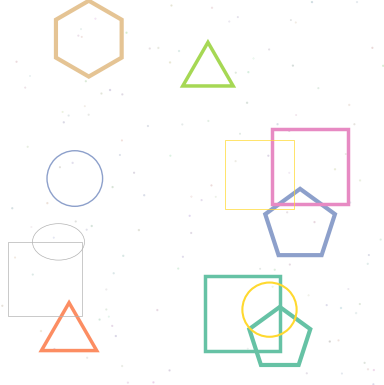[{"shape": "square", "thickness": 2.5, "radius": 0.49, "center": [0.63, 0.185]}, {"shape": "pentagon", "thickness": 3, "radius": 0.42, "center": [0.727, 0.119]}, {"shape": "triangle", "thickness": 2.5, "radius": 0.41, "center": [0.179, 0.131]}, {"shape": "pentagon", "thickness": 3, "radius": 0.48, "center": [0.779, 0.414]}, {"shape": "circle", "thickness": 1, "radius": 0.36, "center": [0.194, 0.536]}, {"shape": "square", "thickness": 2.5, "radius": 0.49, "center": [0.805, 0.568]}, {"shape": "triangle", "thickness": 2.5, "radius": 0.38, "center": [0.54, 0.814]}, {"shape": "square", "thickness": 0.5, "radius": 0.45, "center": [0.675, 0.547]}, {"shape": "circle", "thickness": 1.5, "radius": 0.35, "center": [0.7, 0.196]}, {"shape": "hexagon", "thickness": 3, "radius": 0.49, "center": [0.231, 0.9]}, {"shape": "square", "thickness": 0.5, "radius": 0.48, "center": [0.117, 0.275]}, {"shape": "oval", "thickness": 0.5, "radius": 0.34, "center": [0.152, 0.372]}]